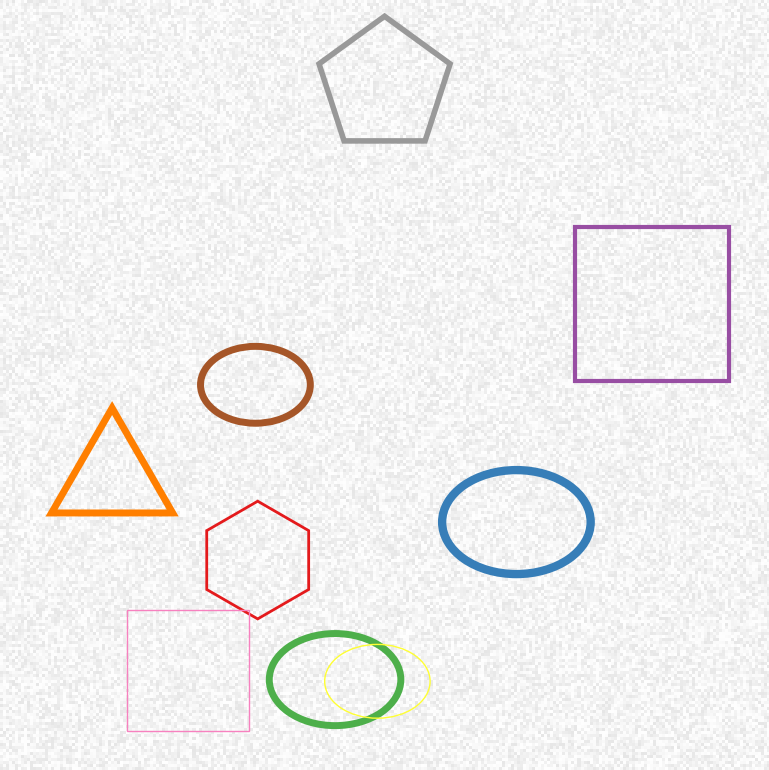[{"shape": "hexagon", "thickness": 1, "radius": 0.38, "center": [0.335, 0.273]}, {"shape": "oval", "thickness": 3, "radius": 0.48, "center": [0.671, 0.322]}, {"shape": "oval", "thickness": 2.5, "radius": 0.43, "center": [0.435, 0.117]}, {"shape": "square", "thickness": 1.5, "radius": 0.5, "center": [0.847, 0.605]}, {"shape": "triangle", "thickness": 2.5, "radius": 0.45, "center": [0.146, 0.379]}, {"shape": "oval", "thickness": 0.5, "radius": 0.34, "center": [0.49, 0.115]}, {"shape": "oval", "thickness": 2.5, "radius": 0.36, "center": [0.332, 0.5]}, {"shape": "square", "thickness": 0.5, "radius": 0.4, "center": [0.244, 0.129]}, {"shape": "pentagon", "thickness": 2, "radius": 0.45, "center": [0.499, 0.889]}]